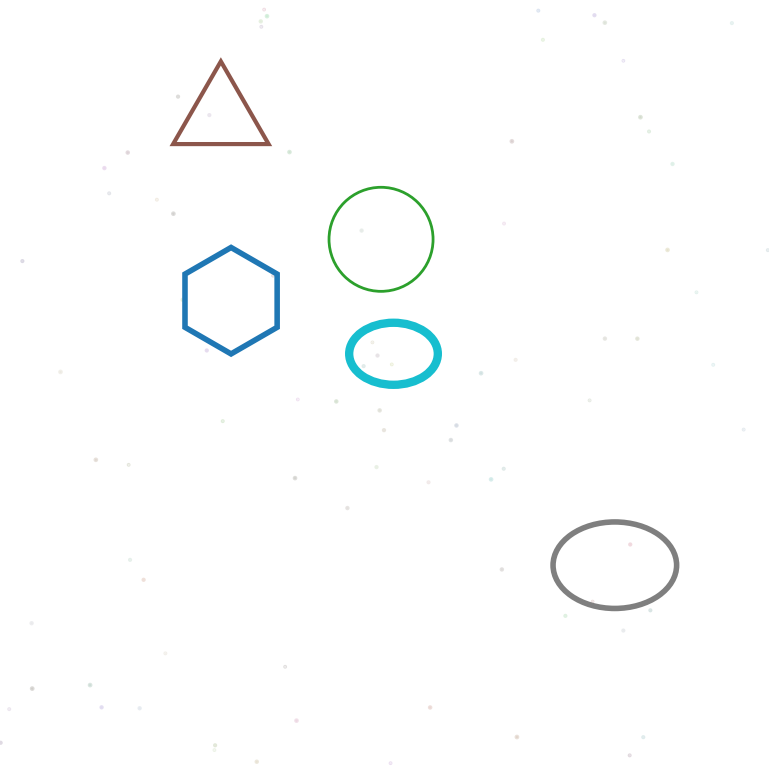[{"shape": "hexagon", "thickness": 2, "radius": 0.35, "center": [0.3, 0.609]}, {"shape": "circle", "thickness": 1, "radius": 0.34, "center": [0.495, 0.689]}, {"shape": "triangle", "thickness": 1.5, "radius": 0.36, "center": [0.287, 0.849]}, {"shape": "oval", "thickness": 2, "radius": 0.4, "center": [0.798, 0.266]}, {"shape": "oval", "thickness": 3, "radius": 0.29, "center": [0.511, 0.541]}]